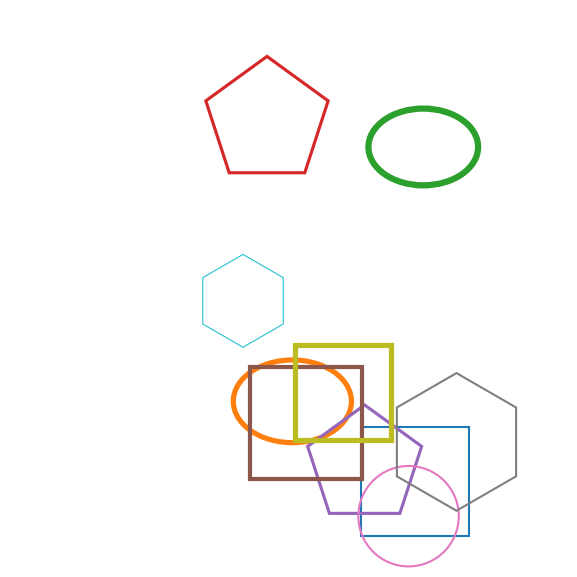[{"shape": "square", "thickness": 1, "radius": 0.47, "center": [0.719, 0.165]}, {"shape": "oval", "thickness": 2.5, "radius": 0.51, "center": [0.506, 0.304]}, {"shape": "oval", "thickness": 3, "radius": 0.47, "center": [0.733, 0.745]}, {"shape": "pentagon", "thickness": 1.5, "radius": 0.56, "center": [0.462, 0.79]}, {"shape": "pentagon", "thickness": 1.5, "radius": 0.52, "center": [0.631, 0.194]}, {"shape": "square", "thickness": 2, "radius": 0.48, "center": [0.53, 0.266]}, {"shape": "circle", "thickness": 1, "radius": 0.43, "center": [0.707, 0.105]}, {"shape": "hexagon", "thickness": 1, "radius": 0.6, "center": [0.79, 0.234]}, {"shape": "square", "thickness": 2.5, "radius": 0.41, "center": [0.594, 0.319]}, {"shape": "hexagon", "thickness": 0.5, "radius": 0.4, "center": [0.421, 0.478]}]